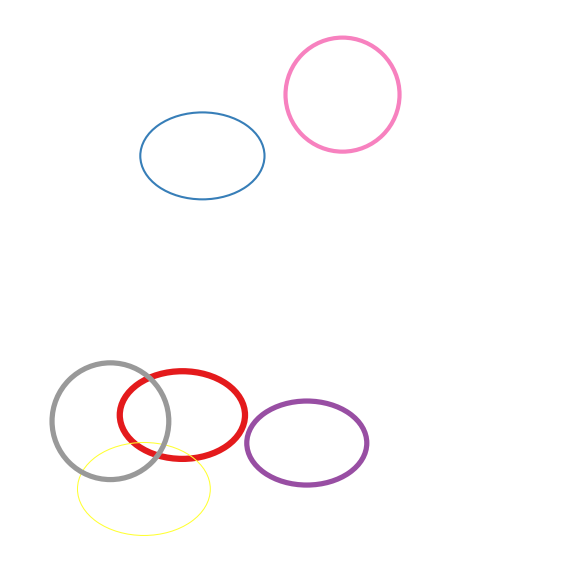[{"shape": "oval", "thickness": 3, "radius": 0.54, "center": [0.316, 0.28]}, {"shape": "oval", "thickness": 1, "radius": 0.54, "center": [0.35, 0.729]}, {"shape": "oval", "thickness": 2.5, "radius": 0.52, "center": [0.531, 0.232]}, {"shape": "oval", "thickness": 0.5, "radius": 0.58, "center": [0.249, 0.152]}, {"shape": "circle", "thickness": 2, "radius": 0.49, "center": [0.593, 0.835]}, {"shape": "circle", "thickness": 2.5, "radius": 0.51, "center": [0.191, 0.27]}]